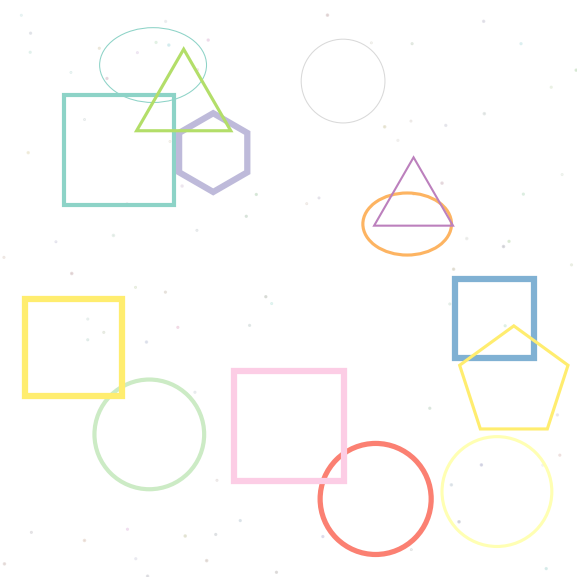[{"shape": "square", "thickness": 2, "radius": 0.47, "center": [0.206, 0.739]}, {"shape": "oval", "thickness": 0.5, "radius": 0.46, "center": [0.265, 0.886]}, {"shape": "circle", "thickness": 1.5, "radius": 0.48, "center": [0.86, 0.148]}, {"shape": "hexagon", "thickness": 3, "radius": 0.34, "center": [0.369, 0.735]}, {"shape": "circle", "thickness": 2.5, "radius": 0.48, "center": [0.65, 0.135]}, {"shape": "square", "thickness": 3, "radius": 0.34, "center": [0.856, 0.448]}, {"shape": "oval", "thickness": 1.5, "radius": 0.38, "center": [0.705, 0.611]}, {"shape": "triangle", "thickness": 1.5, "radius": 0.47, "center": [0.318, 0.82]}, {"shape": "square", "thickness": 3, "radius": 0.47, "center": [0.5, 0.261]}, {"shape": "circle", "thickness": 0.5, "radius": 0.36, "center": [0.594, 0.859]}, {"shape": "triangle", "thickness": 1, "radius": 0.39, "center": [0.716, 0.648]}, {"shape": "circle", "thickness": 2, "radius": 0.47, "center": [0.259, 0.247]}, {"shape": "square", "thickness": 3, "radius": 0.42, "center": [0.127, 0.398]}, {"shape": "pentagon", "thickness": 1.5, "radius": 0.49, "center": [0.89, 0.336]}]